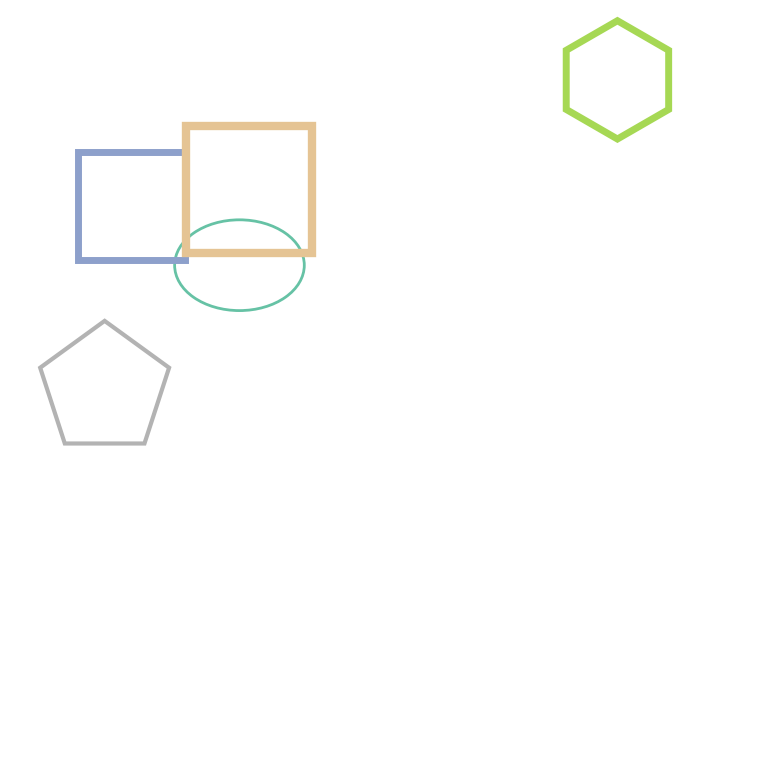[{"shape": "oval", "thickness": 1, "radius": 0.42, "center": [0.311, 0.656]}, {"shape": "square", "thickness": 2.5, "radius": 0.35, "center": [0.17, 0.733]}, {"shape": "hexagon", "thickness": 2.5, "radius": 0.38, "center": [0.802, 0.896]}, {"shape": "square", "thickness": 3, "radius": 0.41, "center": [0.323, 0.754]}, {"shape": "pentagon", "thickness": 1.5, "radius": 0.44, "center": [0.136, 0.495]}]